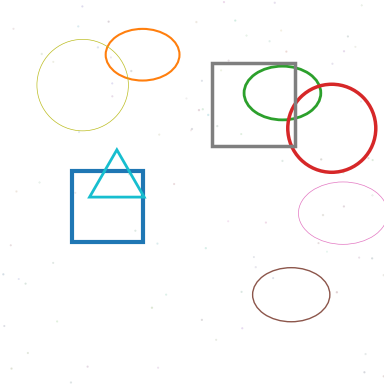[{"shape": "square", "thickness": 3, "radius": 0.46, "center": [0.28, 0.464]}, {"shape": "oval", "thickness": 1.5, "radius": 0.48, "center": [0.37, 0.858]}, {"shape": "oval", "thickness": 2, "radius": 0.5, "center": [0.734, 0.758]}, {"shape": "circle", "thickness": 2.5, "radius": 0.57, "center": [0.862, 0.667]}, {"shape": "oval", "thickness": 1, "radius": 0.5, "center": [0.756, 0.235]}, {"shape": "oval", "thickness": 0.5, "radius": 0.58, "center": [0.891, 0.446]}, {"shape": "square", "thickness": 2.5, "radius": 0.54, "center": [0.659, 0.729]}, {"shape": "circle", "thickness": 0.5, "radius": 0.59, "center": [0.215, 0.779]}, {"shape": "triangle", "thickness": 2, "radius": 0.41, "center": [0.304, 0.529]}]